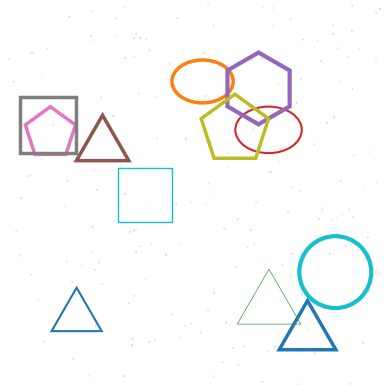[{"shape": "triangle", "thickness": 1.5, "radius": 0.38, "center": [0.199, 0.177]}, {"shape": "triangle", "thickness": 2.5, "radius": 0.42, "center": [0.799, 0.134]}, {"shape": "oval", "thickness": 2.5, "radius": 0.4, "center": [0.526, 0.788]}, {"shape": "triangle", "thickness": 0.5, "radius": 0.48, "center": [0.699, 0.206]}, {"shape": "oval", "thickness": 1.5, "radius": 0.43, "center": [0.698, 0.663]}, {"shape": "hexagon", "thickness": 3, "radius": 0.47, "center": [0.672, 0.77]}, {"shape": "triangle", "thickness": 2.5, "radius": 0.39, "center": [0.266, 0.622]}, {"shape": "pentagon", "thickness": 2.5, "radius": 0.34, "center": [0.131, 0.654]}, {"shape": "square", "thickness": 2.5, "radius": 0.36, "center": [0.124, 0.675]}, {"shape": "pentagon", "thickness": 2.5, "radius": 0.46, "center": [0.61, 0.663]}, {"shape": "circle", "thickness": 3, "radius": 0.47, "center": [0.871, 0.293]}, {"shape": "square", "thickness": 1, "radius": 0.35, "center": [0.377, 0.494]}]